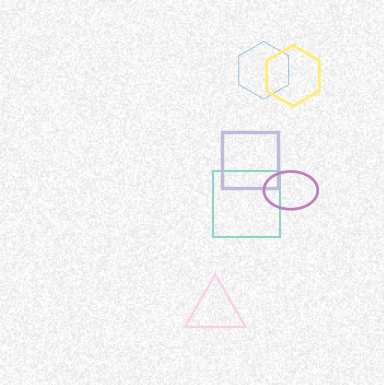[{"shape": "square", "thickness": 1.5, "radius": 0.43, "center": [0.64, 0.47]}, {"shape": "square", "thickness": 2.5, "radius": 0.37, "center": [0.649, 0.584]}, {"shape": "hexagon", "thickness": 0.5, "radius": 0.37, "center": [0.685, 0.818]}, {"shape": "triangle", "thickness": 1.5, "radius": 0.45, "center": [0.559, 0.196]}, {"shape": "oval", "thickness": 2, "radius": 0.35, "center": [0.755, 0.506]}, {"shape": "hexagon", "thickness": 2, "radius": 0.39, "center": [0.761, 0.803]}]